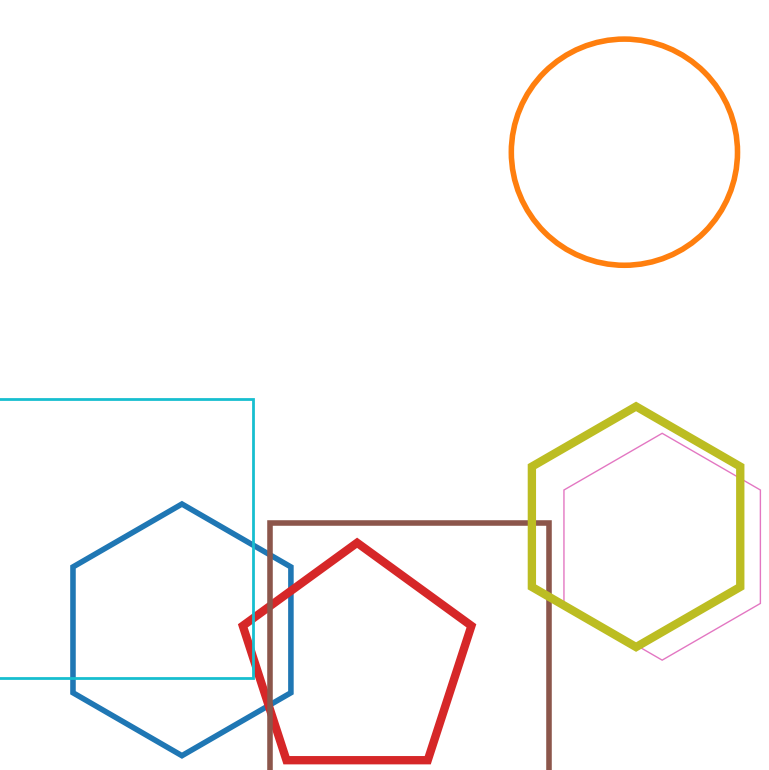[{"shape": "hexagon", "thickness": 2, "radius": 0.82, "center": [0.236, 0.182]}, {"shape": "circle", "thickness": 2, "radius": 0.73, "center": [0.811, 0.802]}, {"shape": "pentagon", "thickness": 3, "radius": 0.78, "center": [0.464, 0.139]}, {"shape": "square", "thickness": 2, "radius": 0.91, "center": [0.532, 0.14]}, {"shape": "hexagon", "thickness": 0.5, "radius": 0.74, "center": [0.86, 0.29]}, {"shape": "hexagon", "thickness": 3, "radius": 0.78, "center": [0.826, 0.316]}, {"shape": "square", "thickness": 1, "radius": 0.91, "center": [0.147, 0.301]}]